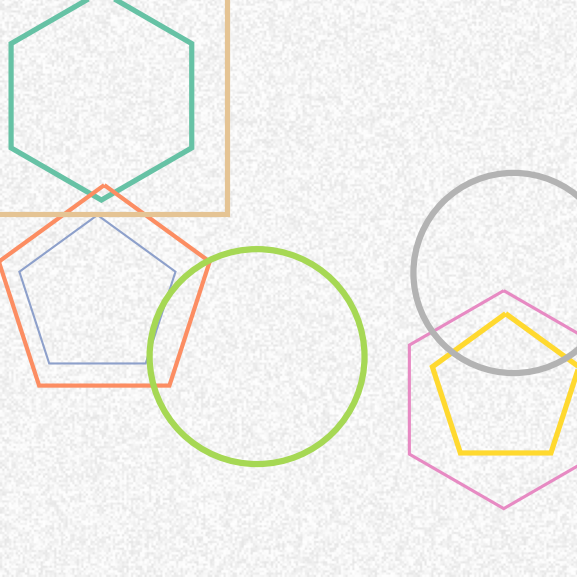[{"shape": "hexagon", "thickness": 2.5, "radius": 0.9, "center": [0.176, 0.833]}, {"shape": "pentagon", "thickness": 2, "radius": 0.96, "center": [0.181, 0.487]}, {"shape": "pentagon", "thickness": 1, "radius": 0.71, "center": [0.169, 0.485]}, {"shape": "hexagon", "thickness": 1.5, "radius": 0.94, "center": [0.872, 0.307]}, {"shape": "circle", "thickness": 3, "radius": 0.93, "center": [0.445, 0.382]}, {"shape": "pentagon", "thickness": 2.5, "radius": 0.67, "center": [0.876, 0.323]}, {"shape": "square", "thickness": 2.5, "radius": 0.99, "center": [0.194, 0.828]}, {"shape": "circle", "thickness": 3, "radius": 0.87, "center": [0.889, 0.526]}]